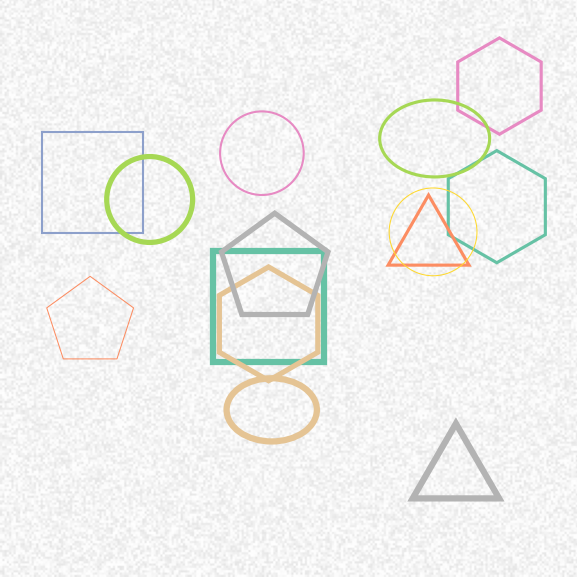[{"shape": "hexagon", "thickness": 1.5, "radius": 0.49, "center": [0.86, 0.641]}, {"shape": "square", "thickness": 3, "radius": 0.48, "center": [0.466, 0.469]}, {"shape": "pentagon", "thickness": 0.5, "radius": 0.4, "center": [0.156, 0.442]}, {"shape": "triangle", "thickness": 1.5, "radius": 0.4, "center": [0.742, 0.58]}, {"shape": "square", "thickness": 1, "radius": 0.44, "center": [0.161, 0.683]}, {"shape": "circle", "thickness": 1, "radius": 0.36, "center": [0.454, 0.734]}, {"shape": "hexagon", "thickness": 1.5, "radius": 0.42, "center": [0.865, 0.85]}, {"shape": "circle", "thickness": 2.5, "radius": 0.37, "center": [0.259, 0.654]}, {"shape": "oval", "thickness": 1.5, "radius": 0.48, "center": [0.753, 0.759]}, {"shape": "circle", "thickness": 0.5, "radius": 0.38, "center": [0.75, 0.598]}, {"shape": "hexagon", "thickness": 2.5, "radius": 0.49, "center": [0.465, 0.438]}, {"shape": "oval", "thickness": 3, "radius": 0.39, "center": [0.471, 0.289]}, {"shape": "triangle", "thickness": 3, "radius": 0.43, "center": [0.789, 0.179]}, {"shape": "pentagon", "thickness": 2.5, "radius": 0.48, "center": [0.476, 0.533]}]